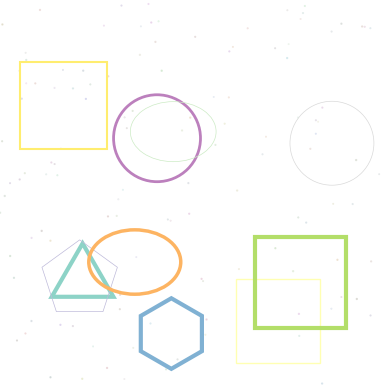[{"shape": "triangle", "thickness": 3, "radius": 0.46, "center": [0.215, 0.275]}, {"shape": "square", "thickness": 1, "radius": 0.55, "center": [0.721, 0.167]}, {"shape": "pentagon", "thickness": 0.5, "radius": 0.52, "center": [0.207, 0.274]}, {"shape": "hexagon", "thickness": 3, "radius": 0.46, "center": [0.445, 0.134]}, {"shape": "oval", "thickness": 2.5, "radius": 0.6, "center": [0.35, 0.319]}, {"shape": "square", "thickness": 3, "radius": 0.59, "center": [0.781, 0.266]}, {"shape": "circle", "thickness": 0.5, "radius": 0.55, "center": [0.862, 0.628]}, {"shape": "circle", "thickness": 2, "radius": 0.56, "center": [0.408, 0.641]}, {"shape": "oval", "thickness": 0.5, "radius": 0.56, "center": [0.45, 0.658]}, {"shape": "square", "thickness": 1.5, "radius": 0.57, "center": [0.165, 0.727]}]